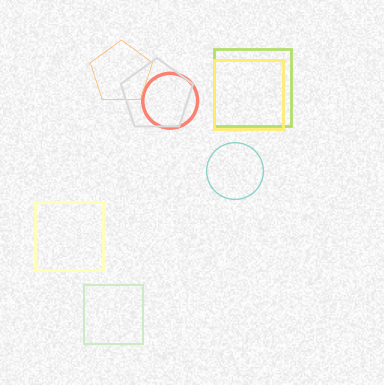[{"shape": "circle", "thickness": 1, "radius": 0.37, "center": [0.61, 0.556]}, {"shape": "square", "thickness": 2, "radius": 0.44, "center": [0.179, 0.387]}, {"shape": "circle", "thickness": 2.5, "radius": 0.36, "center": [0.442, 0.738]}, {"shape": "pentagon", "thickness": 0.5, "radius": 0.43, "center": [0.315, 0.811]}, {"shape": "square", "thickness": 2, "radius": 0.5, "center": [0.656, 0.772]}, {"shape": "pentagon", "thickness": 1.5, "radius": 0.49, "center": [0.407, 0.751]}, {"shape": "square", "thickness": 1.5, "radius": 0.38, "center": [0.294, 0.183]}, {"shape": "square", "thickness": 2, "radius": 0.45, "center": [0.645, 0.754]}]